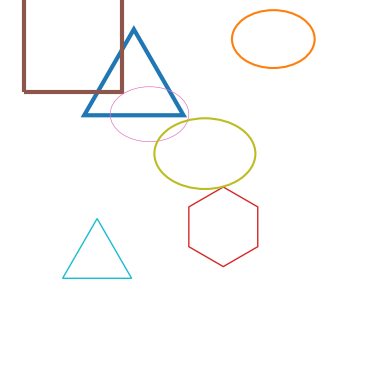[{"shape": "triangle", "thickness": 3, "radius": 0.74, "center": [0.348, 0.775]}, {"shape": "oval", "thickness": 1.5, "radius": 0.54, "center": [0.71, 0.899]}, {"shape": "hexagon", "thickness": 1, "radius": 0.52, "center": [0.58, 0.411]}, {"shape": "square", "thickness": 3, "radius": 0.63, "center": [0.19, 0.889]}, {"shape": "oval", "thickness": 0.5, "radius": 0.51, "center": [0.388, 0.703]}, {"shape": "oval", "thickness": 1.5, "radius": 0.66, "center": [0.532, 0.601]}, {"shape": "triangle", "thickness": 1, "radius": 0.52, "center": [0.252, 0.329]}]